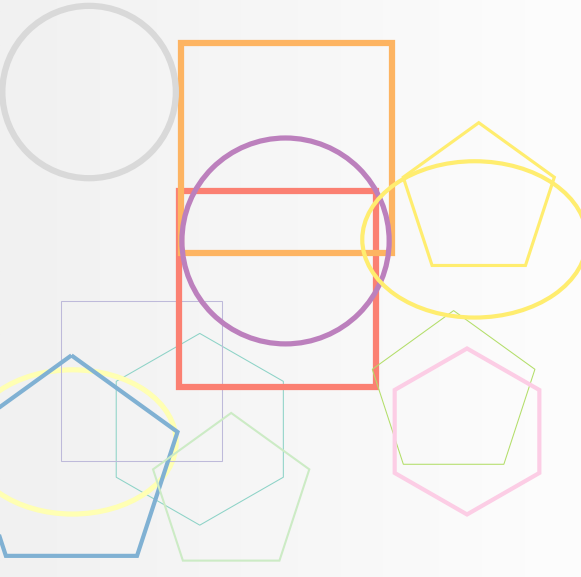[{"shape": "hexagon", "thickness": 0.5, "radius": 0.83, "center": [0.344, 0.256]}, {"shape": "oval", "thickness": 2.5, "radius": 0.89, "center": [0.125, 0.234]}, {"shape": "square", "thickness": 0.5, "radius": 0.69, "center": [0.243, 0.339]}, {"shape": "square", "thickness": 3, "radius": 0.85, "center": [0.477, 0.498]}, {"shape": "pentagon", "thickness": 2, "radius": 0.96, "center": [0.123, 0.192]}, {"shape": "square", "thickness": 3, "radius": 0.91, "center": [0.493, 0.743]}, {"shape": "pentagon", "thickness": 0.5, "radius": 0.74, "center": [0.78, 0.314]}, {"shape": "hexagon", "thickness": 2, "radius": 0.72, "center": [0.803, 0.252]}, {"shape": "circle", "thickness": 3, "radius": 0.75, "center": [0.153, 0.84]}, {"shape": "circle", "thickness": 2.5, "radius": 0.89, "center": [0.491, 0.582]}, {"shape": "pentagon", "thickness": 1, "radius": 0.71, "center": [0.398, 0.143]}, {"shape": "oval", "thickness": 2, "radius": 0.97, "center": [0.817, 0.585]}, {"shape": "pentagon", "thickness": 1.5, "radius": 0.68, "center": [0.824, 0.65]}]